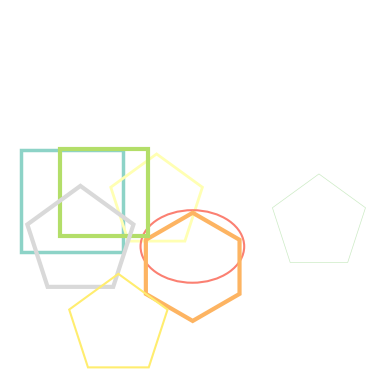[{"shape": "square", "thickness": 2.5, "radius": 0.66, "center": [0.187, 0.479]}, {"shape": "pentagon", "thickness": 2, "radius": 0.63, "center": [0.407, 0.475]}, {"shape": "oval", "thickness": 1.5, "radius": 0.67, "center": [0.5, 0.36]}, {"shape": "hexagon", "thickness": 3, "radius": 0.7, "center": [0.5, 0.307]}, {"shape": "square", "thickness": 3, "radius": 0.57, "center": [0.27, 0.501]}, {"shape": "pentagon", "thickness": 3, "radius": 0.72, "center": [0.209, 0.372]}, {"shape": "pentagon", "thickness": 0.5, "radius": 0.64, "center": [0.828, 0.421]}, {"shape": "pentagon", "thickness": 1.5, "radius": 0.67, "center": [0.307, 0.154]}]